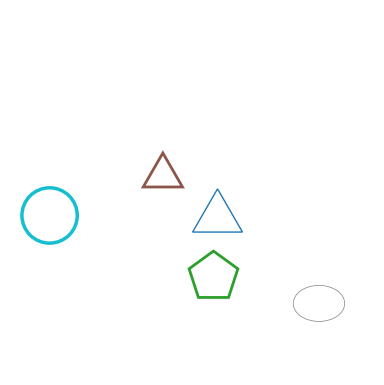[{"shape": "triangle", "thickness": 1, "radius": 0.37, "center": [0.565, 0.435]}, {"shape": "pentagon", "thickness": 2, "radius": 0.33, "center": [0.554, 0.281]}, {"shape": "triangle", "thickness": 2, "radius": 0.29, "center": [0.423, 0.544]}, {"shape": "oval", "thickness": 0.5, "radius": 0.33, "center": [0.828, 0.212]}, {"shape": "circle", "thickness": 2.5, "radius": 0.36, "center": [0.129, 0.44]}]